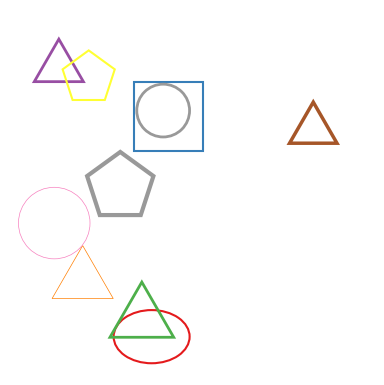[{"shape": "oval", "thickness": 1.5, "radius": 0.49, "center": [0.394, 0.126]}, {"shape": "square", "thickness": 1.5, "radius": 0.45, "center": [0.439, 0.696]}, {"shape": "triangle", "thickness": 2, "radius": 0.48, "center": [0.368, 0.172]}, {"shape": "triangle", "thickness": 2, "radius": 0.37, "center": [0.153, 0.825]}, {"shape": "triangle", "thickness": 0.5, "radius": 0.46, "center": [0.215, 0.27]}, {"shape": "pentagon", "thickness": 1.5, "radius": 0.36, "center": [0.23, 0.798]}, {"shape": "triangle", "thickness": 2.5, "radius": 0.36, "center": [0.814, 0.664]}, {"shape": "circle", "thickness": 0.5, "radius": 0.46, "center": [0.141, 0.421]}, {"shape": "pentagon", "thickness": 3, "radius": 0.45, "center": [0.312, 0.515]}, {"shape": "circle", "thickness": 2, "radius": 0.34, "center": [0.424, 0.713]}]